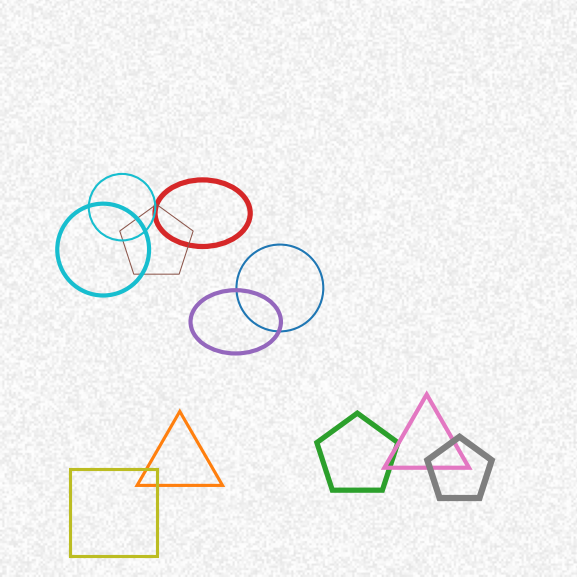[{"shape": "circle", "thickness": 1, "radius": 0.38, "center": [0.485, 0.5]}, {"shape": "triangle", "thickness": 1.5, "radius": 0.43, "center": [0.311, 0.201]}, {"shape": "pentagon", "thickness": 2.5, "radius": 0.37, "center": [0.619, 0.21]}, {"shape": "oval", "thickness": 2.5, "radius": 0.41, "center": [0.351, 0.63]}, {"shape": "oval", "thickness": 2, "radius": 0.39, "center": [0.408, 0.442]}, {"shape": "pentagon", "thickness": 0.5, "radius": 0.33, "center": [0.271, 0.578]}, {"shape": "triangle", "thickness": 2, "radius": 0.42, "center": [0.739, 0.232]}, {"shape": "pentagon", "thickness": 3, "radius": 0.29, "center": [0.796, 0.184]}, {"shape": "square", "thickness": 1.5, "radius": 0.38, "center": [0.196, 0.112]}, {"shape": "circle", "thickness": 2, "radius": 0.4, "center": [0.179, 0.567]}, {"shape": "circle", "thickness": 1, "radius": 0.29, "center": [0.211, 0.64]}]